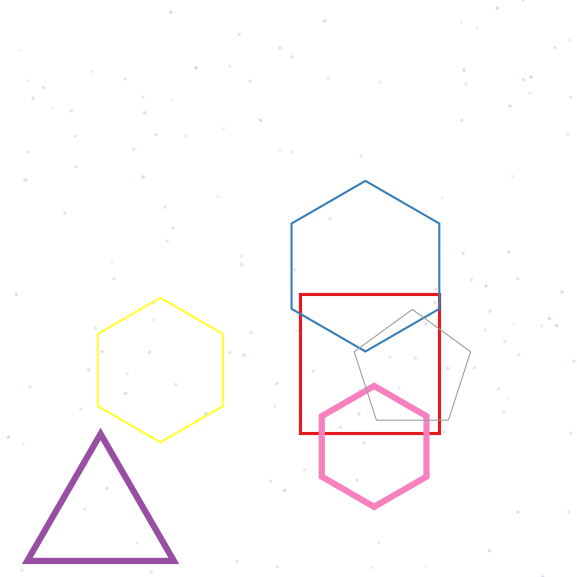[{"shape": "square", "thickness": 1.5, "radius": 0.6, "center": [0.64, 0.37]}, {"shape": "hexagon", "thickness": 1, "radius": 0.74, "center": [0.633, 0.538]}, {"shape": "triangle", "thickness": 3, "radius": 0.73, "center": [0.174, 0.101]}, {"shape": "hexagon", "thickness": 1, "radius": 0.63, "center": [0.278, 0.358]}, {"shape": "hexagon", "thickness": 3, "radius": 0.52, "center": [0.648, 0.226]}, {"shape": "pentagon", "thickness": 0.5, "radius": 0.53, "center": [0.714, 0.357]}]